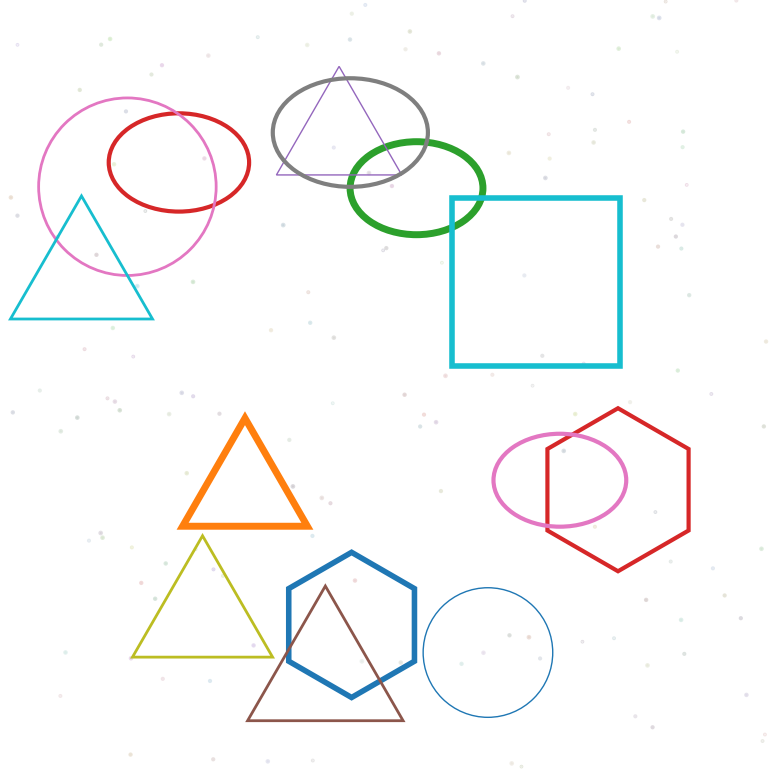[{"shape": "circle", "thickness": 0.5, "radius": 0.42, "center": [0.634, 0.153]}, {"shape": "hexagon", "thickness": 2, "radius": 0.47, "center": [0.457, 0.188]}, {"shape": "triangle", "thickness": 2.5, "radius": 0.47, "center": [0.318, 0.363]}, {"shape": "oval", "thickness": 2.5, "radius": 0.43, "center": [0.541, 0.756]}, {"shape": "oval", "thickness": 1.5, "radius": 0.46, "center": [0.232, 0.789]}, {"shape": "hexagon", "thickness": 1.5, "radius": 0.53, "center": [0.803, 0.364]}, {"shape": "triangle", "thickness": 0.5, "radius": 0.47, "center": [0.44, 0.82]}, {"shape": "triangle", "thickness": 1, "radius": 0.58, "center": [0.423, 0.122]}, {"shape": "oval", "thickness": 1.5, "radius": 0.43, "center": [0.727, 0.376]}, {"shape": "circle", "thickness": 1, "radius": 0.58, "center": [0.165, 0.758]}, {"shape": "oval", "thickness": 1.5, "radius": 0.5, "center": [0.455, 0.828]}, {"shape": "triangle", "thickness": 1, "radius": 0.53, "center": [0.263, 0.199]}, {"shape": "square", "thickness": 2, "radius": 0.55, "center": [0.696, 0.634]}, {"shape": "triangle", "thickness": 1, "radius": 0.53, "center": [0.106, 0.639]}]